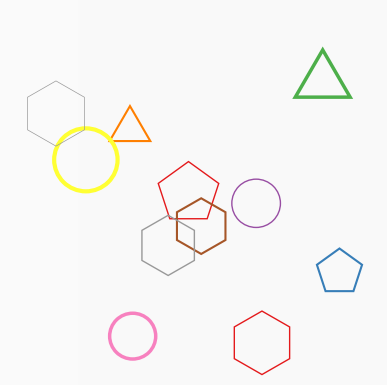[{"shape": "pentagon", "thickness": 1, "radius": 0.41, "center": [0.486, 0.498]}, {"shape": "hexagon", "thickness": 1, "radius": 0.41, "center": [0.676, 0.11]}, {"shape": "pentagon", "thickness": 1.5, "radius": 0.31, "center": [0.876, 0.293]}, {"shape": "triangle", "thickness": 2.5, "radius": 0.41, "center": [0.833, 0.789]}, {"shape": "circle", "thickness": 1, "radius": 0.31, "center": [0.661, 0.472]}, {"shape": "triangle", "thickness": 1.5, "radius": 0.3, "center": [0.335, 0.664]}, {"shape": "circle", "thickness": 3, "radius": 0.41, "center": [0.222, 0.585]}, {"shape": "hexagon", "thickness": 1.5, "radius": 0.36, "center": [0.519, 0.413]}, {"shape": "circle", "thickness": 2.5, "radius": 0.3, "center": [0.342, 0.127]}, {"shape": "hexagon", "thickness": 1, "radius": 0.39, "center": [0.434, 0.363]}, {"shape": "hexagon", "thickness": 0.5, "radius": 0.42, "center": [0.144, 0.705]}]